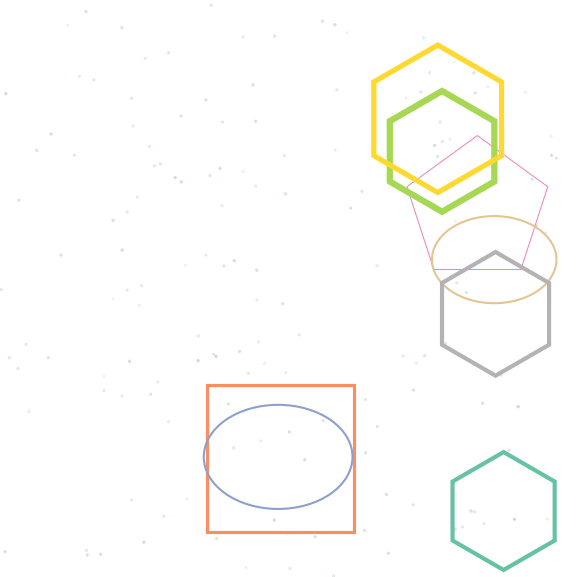[{"shape": "hexagon", "thickness": 2, "radius": 0.51, "center": [0.872, 0.114]}, {"shape": "square", "thickness": 1.5, "radius": 0.64, "center": [0.485, 0.205]}, {"shape": "oval", "thickness": 1, "radius": 0.64, "center": [0.482, 0.208]}, {"shape": "pentagon", "thickness": 0.5, "radius": 0.64, "center": [0.827, 0.636]}, {"shape": "hexagon", "thickness": 3, "radius": 0.52, "center": [0.765, 0.737]}, {"shape": "hexagon", "thickness": 2.5, "radius": 0.64, "center": [0.758, 0.793]}, {"shape": "oval", "thickness": 1, "radius": 0.54, "center": [0.856, 0.55]}, {"shape": "hexagon", "thickness": 2, "radius": 0.54, "center": [0.858, 0.456]}]